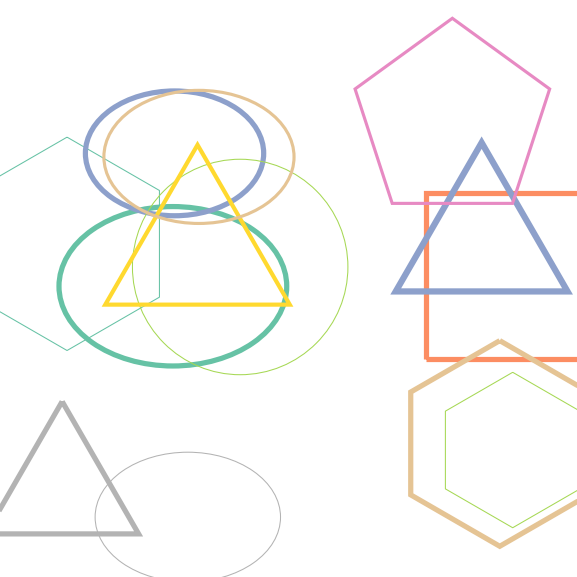[{"shape": "hexagon", "thickness": 0.5, "radius": 0.92, "center": [0.116, 0.577]}, {"shape": "oval", "thickness": 2.5, "radius": 0.99, "center": [0.299, 0.503]}, {"shape": "square", "thickness": 2.5, "radius": 0.72, "center": [0.882, 0.521]}, {"shape": "oval", "thickness": 2.5, "radius": 0.77, "center": [0.302, 0.734]}, {"shape": "triangle", "thickness": 3, "radius": 0.86, "center": [0.834, 0.58]}, {"shape": "pentagon", "thickness": 1.5, "radius": 0.89, "center": [0.783, 0.79]}, {"shape": "hexagon", "thickness": 0.5, "radius": 0.67, "center": [0.888, 0.22]}, {"shape": "circle", "thickness": 0.5, "radius": 0.93, "center": [0.416, 0.537]}, {"shape": "triangle", "thickness": 2, "radius": 0.92, "center": [0.342, 0.564]}, {"shape": "oval", "thickness": 1.5, "radius": 0.82, "center": [0.345, 0.727]}, {"shape": "hexagon", "thickness": 2.5, "radius": 0.89, "center": [0.865, 0.231]}, {"shape": "triangle", "thickness": 2.5, "radius": 0.76, "center": [0.108, 0.151]}, {"shape": "oval", "thickness": 0.5, "radius": 0.8, "center": [0.325, 0.104]}]